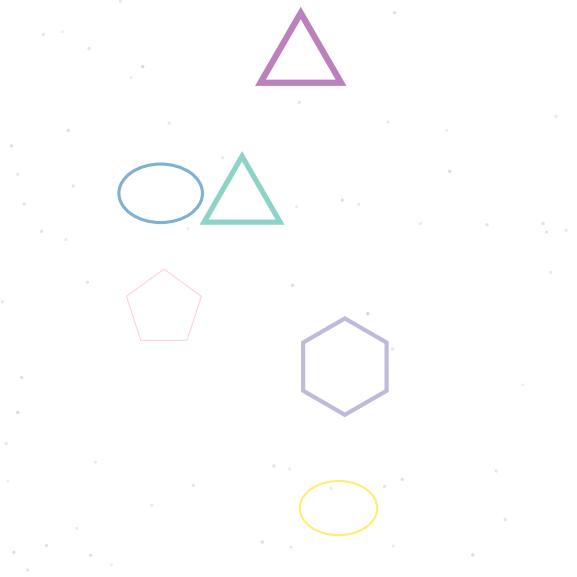[{"shape": "triangle", "thickness": 2.5, "radius": 0.38, "center": [0.419, 0.652]}, {"shape": "hexagon", "thickness": 2, "radius": 0.42, "center": [0.597, 0.364]}, {"shape": "oval", "thickness": 1.5, "radius": 0.36, "center": [0.278, 0.664]}, {"shape": "pentagon", "thickness": 0.5, "radius": 0.34, "center": [0.284, 0.465]}, {"shape": "triangle", "thickness": 3, "radius": 0.4, "center": [0.521, 0.896]}, {"shape": "oval", "thickness": 1, "radius": 0.34, "center": [0.586, 0.119]}]